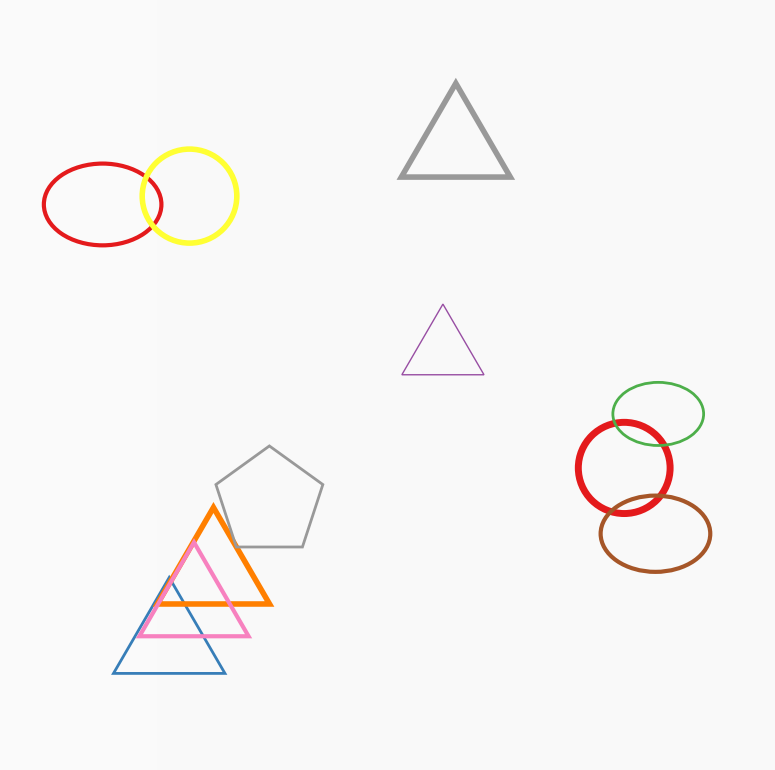[{"shape": "circle", "thickness": 2.5, "radius": 0.3, "center": [0.805, 0.392]}, {"shape": "oval", "thickness": 1.5, "radius": 0.38, "center": [0.132, 0.734]}, {"shape": "triangle", "thickness": 1, "radius": 0.42, "center": [0.218, 0.167]}, {"shape": "oval", "thickness": 1, "radius": 0.29, "center": [0.849, 0.462]}, {"shape": "triangle", "thickness": 0.5, "radius": 0.31, "center": [0.572, 0.544]}, {"shape": "triangle", "thickness": 2, "radius": 0.42, "center": [0.275, 0.257]}, {"shape": "circle", "thickness": 2, "radius": 0.31, "center": [0.245, 0.745]}, {"shape": "oval", "thickness": 1.5, "radius": 0.35, "center": [0.846, 0.307]}, {"shape": "triangle", "thickness": 1.5, "radius": 0.41, "center": [0.25, 0.214]}, {"shape": "pentagon", "thickness": 1, "radius": 0.36, "center": [0.348, 0.348]}, {"shape": "triangle", "thickness": 2, "radius": 0.41, "center": [0.588, 0.811]}]